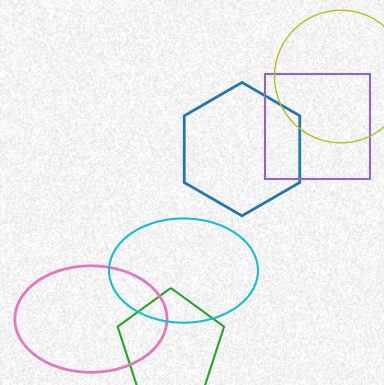[{"shape": "hexagon", "thickness": 2, "radius": 0.87, "center": [0.629, 0.613]}, {"shape": "pentagon", "thickness": 1.5, "radius": 0.73, "center": [0.444, 0.107]}, {"shape": "square", "thickness": 1.5, "radius": 0.68, "center": [0.825, 0.671]}, {"shape": "oval", "thickness": 2, "radius": 0.99, "center": [0.236, 0.171]}, {"shape": "circle", "thickness": 1, "radius": 0.86, "center": [0.885, 0.801]}, {"shape": "oval", "thickness": 1.5, "radius": 0.97, "center": [0.477, 0.297]}]